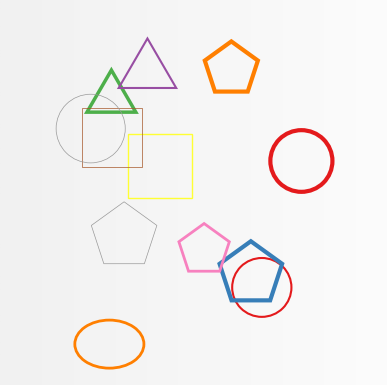[{"shape": "circle", "thickness": 1.5, "radius": 0.38, "center": [0.676, 0.253]}, {"shape": "circle", "thickness": 3, "radius": 0.4, "center": [0.778, 0.582]}, {"shape": "pentagon", "thickness": 3, "radius": 0.42, "center": [0.647, 0.289]}, {"shape": "triangle", "thickness": 2.5, "radius": 0.36, "center": [0.287, 0.745]}, {"shape": "triangle", "thickness": 1.5, "radius": 0.43, "center": [0.38, 0.814]}, {"shape": "pentagon", "thickness": 3, "radius": 0.36, "center": [0.597, 0.82]}, {"shape": "oval", "thickness": 2, "radius": 0.45, "center": [0.282, 0.106]}, {"shape": "square", "thickness": 1, "radius": 0.41, "center": [0.414, 0.569]}, {"shape": "square", "thickness": 0.5, "radius": 0.39, "center": [0.29, 0.643]}, {"shape": "pentagon", "thickness": 2, "radius": 0.34, "center": [0.527, 0.351]}, {"shape": "circle", "thickness": 0.5, "radius": 0.45, "center": [0.234, 0.666]}, {"shape": "pentagon", "thickness": 0.5, "radius": 0.44, "center": [0.32, 0.387]}]